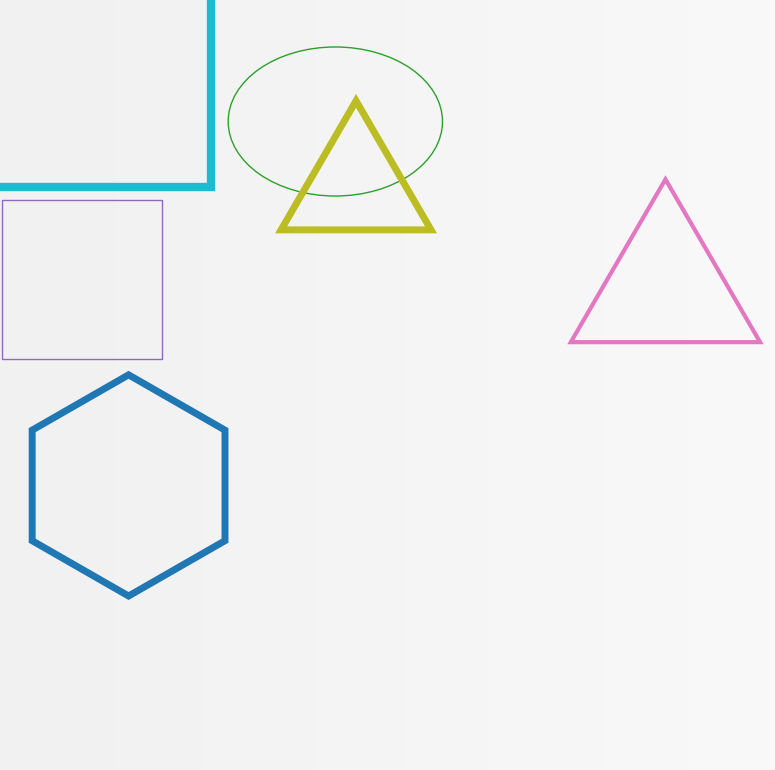[{"shape": "hexagon", "thickness": 2.5, "radius": 0.72, "center": [0.166, 0.37]}, {"shape": "oval", "thickness": 0.5, "radius": 0.69, "center": [0.433, 0.842]}, {"shape": "square", "thickness": 0.5, "radius": 0.52, "center": [0.106, 0.637]}, {"shape": "triangle", "thickness": 1.5, "radius": 0.7, "center": [0.859, 0.626]}, {"shape": "triangle", "thickness": 2.5, "radius": 0.56, "center": [0.459, 0.757]}, {"shape": "square", "thickness": 3, "radius": 0.7, "center": [0.131, 0.897]}]